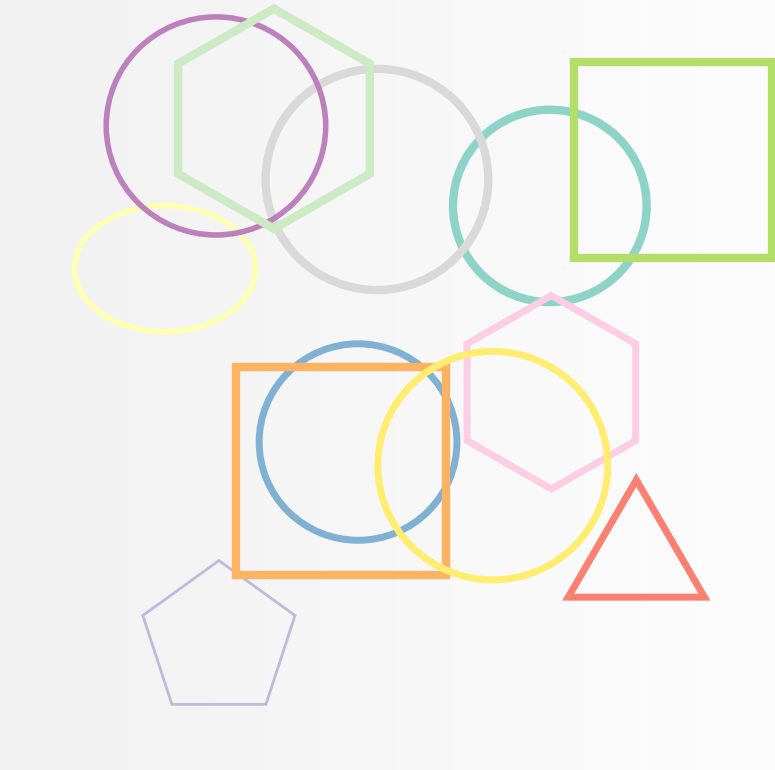[{"shape": "circle", "thickness": 3, "radius": 0.62, "center": [0.709, 0.733]}, {"shape": "oval", "thickness": 2, "radius": 0.58, "center": [0.213, 0.651]}, {"shape": "pentagon", "thickness": 1, "radius": 0.52, "center": [0.282, 0.169]}, {"shape": "triangle", "thickness": 2.5, "radius": 0.51, "center": [0.821, 0.275]}, {"shape": "circle", "thickness": 2.5, "radius": 0.64, "center": [0.462, 0.426]}, {"shape": "square", "thickness": 3, "radius": 0.68, "center": [0.44, 0.389]}, {"shape": "square", "thickness": 3, "radius": 0.64, "center": [0.868, 0.792]}, {"shape": "hexagon", "thickness": 2.5, "radius": 0.63, "center": [0.711, 0.491]}, {"shape": "circle", "thickness": 3, "radius": 0.72, "center": [0.486, 0.767]}, {"shape": "circle", "thickness": 2, "radius": 0.71, "center": [0.279, 0.836]}, {"shape": "hexagon", "thickness": 3, "radius": 0.71, "center": [0.353, 0.846]}, {"shape": "circle", "thickness": 2.5, "radius": 0.74, "center": [0.636, 0.395]}]